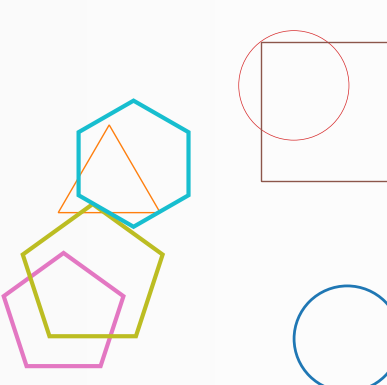[{"shape": "circle", "thickness": 2, "radius": 0.69, "center": [0.896, 0.12]}, {"shape": "triangle", "thickness": 1, "radius": 0.76, "center": [0.282, 0.524]}, {"shape": "circle", "thickness": 0.5, "radius": 0.71, "center": [0.758, 0.778]}, {"shape": "square", "thickness": 1, "radius": 0.9, "center": [0.854, 0.71]}, {"shape": "pentagon", "thickness": 3, "radius": 0.81, "center": [0.164, 0.18]}, {"shape": "pentagon", "thickness": 3, "radius": 0.95, "center": [0.239, 0.28]}, {"shape": "hexagon", "thickness": 3, "radius": 0.82, "center": [0.345, 0.575]}]